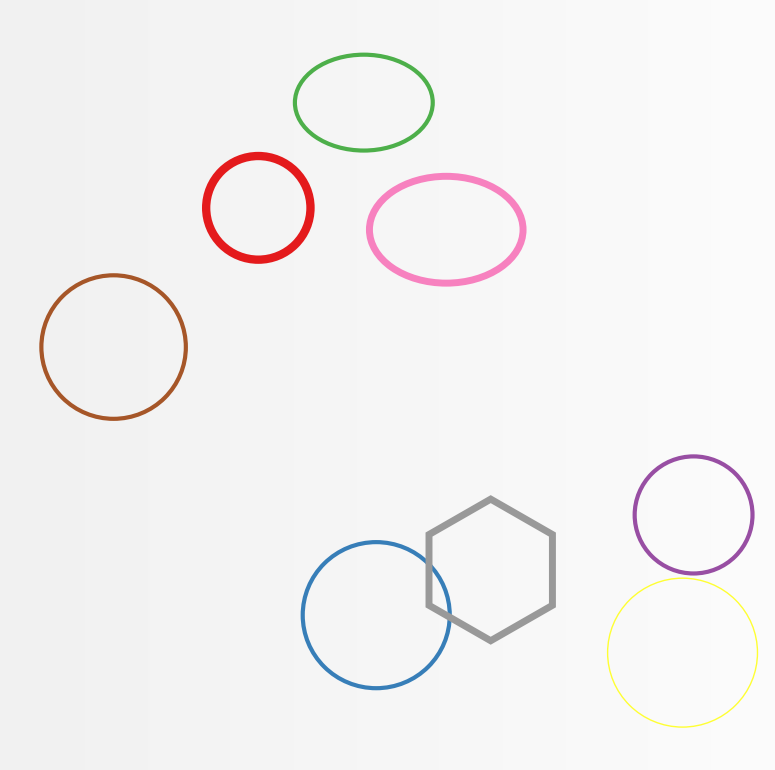[{"shape": "circle", "thickness": 3, "radius": 0.34, "center": [0.333, 0.73]}, {"shape": "circle", "thickness": 1.5, "radius": 0.47, "center": [0.485, 0.201]}, {"shape": "oval", "thickness": 1.5, "radius": 0.44, "center": [0.469, 0.867]}, {"shape": "circle", "thickness": 1.5, "radius": 0.38, "center": [0.895, 0.331]}, {"shape": "circle", "thickness": 0.5, "radius": 0.48, "center": [0.881, 0.152]}, {"shape": "circle", "thickness": 1.5, "radius": 0.47, "center": [0.147, 0.549]}, {"shape": "oval", "thickness": 2.5, "radius": 0.5, "center": [0.576, 0.702]}, {"shape": "hexagon", "thickness": 2.5, "radius": 0.46, "center": [0.633, 0.26]}]